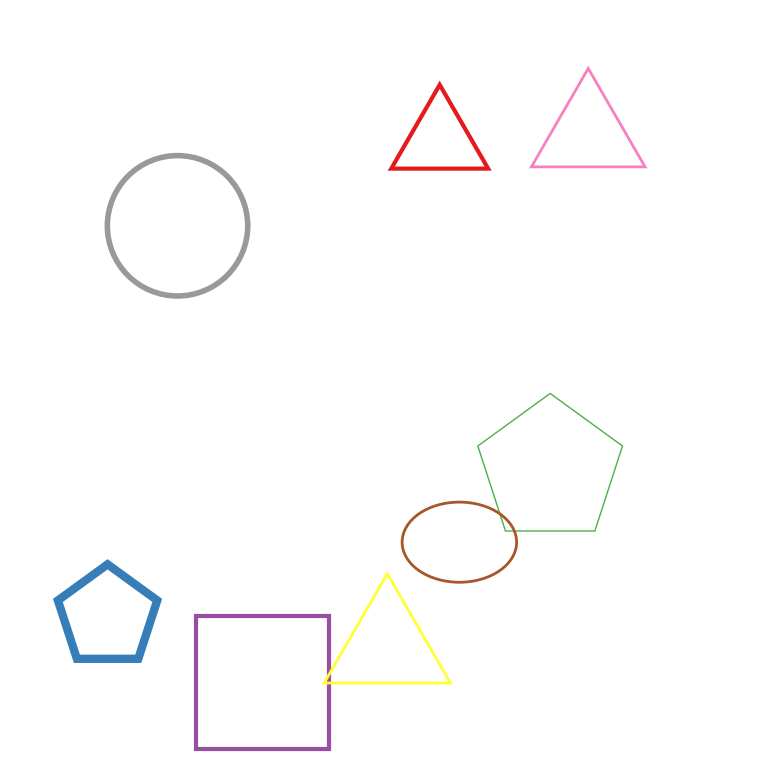[{"shape": "triangle", "thickness": 1.5, "radius": 0.36, "center": [0.571, 0.817]}, {"shape": "pentagon", "thickness": 3, "radius": 0.34, "center": [0.14, 0.199]}, {"shape": "pentagon", "thickness": 0.5, "radius": 0.49, "center": [0.714, 0.39]}, {"shape": "square", "thickness": 1.5, "radius": 0.43, "center": [0.341, 0.114]}, {"shape": "triangle", "thickness": 1, "radius": 0.47, "center": [0.503, 0.16]}, {"shape": "oval", "thickness": 1, "radius": 0.37, "center": [0.597, 0.296]}, {"shape": "triangle", "thickness": 1, "radius": 0.43, "center": [0.764, 0.826]}, {"shape": "circle", "thickness": 2, "radius": 0.46, "center": [0.231, 0.707]}]